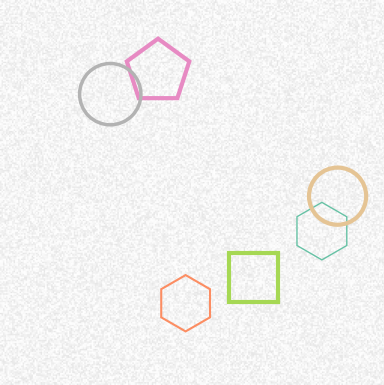[{"shape": "hexagon", "thickness": 1, "radius": 0.37, "center": [0.836, 0.4]}, {"shape": "hexagon", "thickness": 1.5, "radius": 0.37, "center": [0.482, 0.212]}, {"shape": "pentagon", "thickness": 3, "radius": 0.43, "center": [0.411, 0.814]}, {"shape": "square", "thickness": 3, "radius": 0.32, "center": [0.658, 0.28]}, {"shape": "circle", "thickness": 3, "radius": 0.37, "center": [0.877, 0.49]}, {"shape": "circle", "thickness": 2.5, "radius": 0.4, "center": [0.286, 0.755]}]